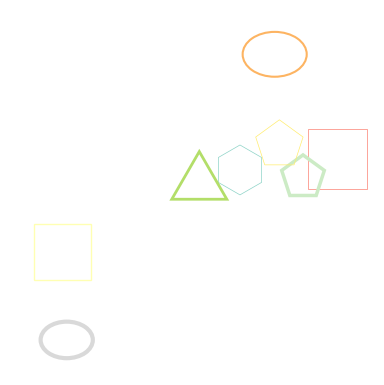[{"shape": "hexagon", "thickness": 0.5, "radius": 0.32, "center": [0.623, 0.559]}, {"shape": "square", "thickness": 1, "radius": 0.37, "center": [0.162, 0.345]}, {"shape": "square", "thickness": 0.5, "radius": 0.39, "center": [0.877, 0.587]}, {"shape": "oval", "thickness": 1.5, "radius": 0.42, "center": [0.713, 0.859]}, {"shape": "triangle", "thickness": 2, "radius": 0.41, "center": [0.518, 0.524]}, {"shape": "oval", "thickness": 3, "radius": 0.34, "center": [0.173, 0.117]}, {"shape": "pentagon", "thickness": 2.5, "radius": 0.29, "center": [0.787, 0.539]}, {"shape": "pentagon", "thickness": 0.5, "radius": 0.32, "center": [0.726, 0.624]}]